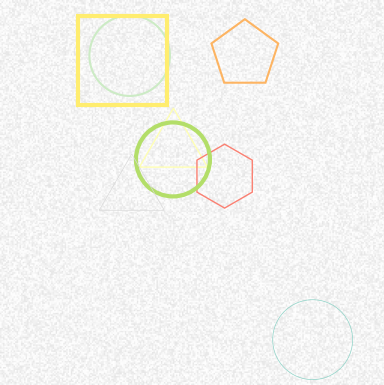[{"shape": "circle", "thickness": 0.5, "radius": 0.52, "center": [0.812, 0.118]}, {"shape": "triangle", "thickness": 1, "radius": 0.51, "center": [0.451, 0.617]}, {"shape": "hexagon", "thickness": 1, "radius": 0.42, "center": [0.583, 0.543]}, {"shape": "pentagon", "thickness": 1.5, "radius": 0.46, "center": [0.636, 0.859]}, {"shape": "circle", "thickness": 3, "radius": 0.48, "center": [0.449, 0.586]}, {"shape": "triangle", "thickness": 0.5, "radius": 0.49, "center": [0.342, 0.503]}, {"shape": "circle", "thickness": 1.5, "radius": 0.52, "center": [0.337, 0.855]}, {"shape": "square", "thickness": 3, "radius": 0.58, "center": [0.318, 0.844]}]